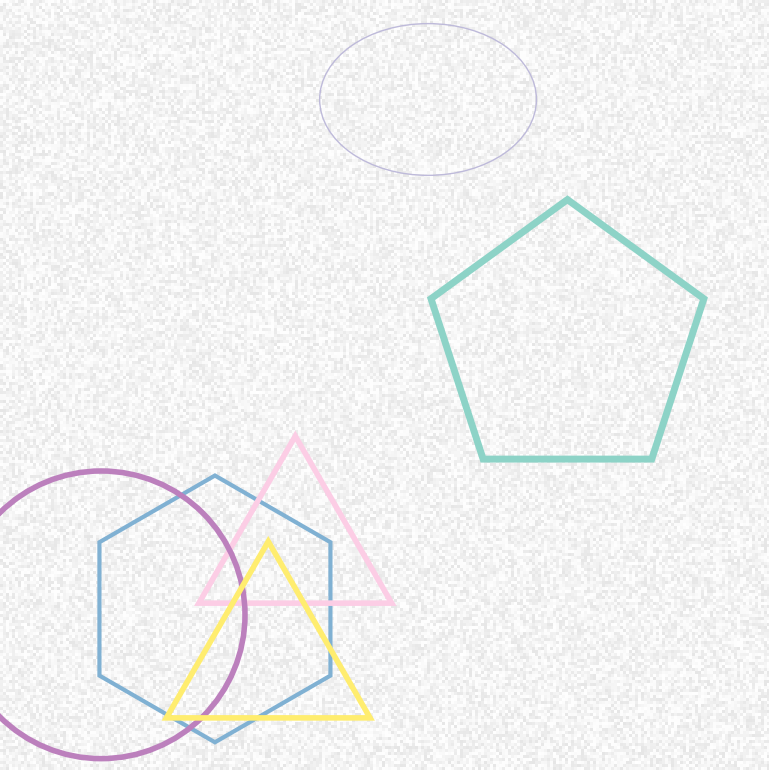[{"shape": "pentagon", "thickness": 2.5, "radius": 0.93, "center": [0.737, 0.554]}, {"shape": "oval", "thickness": 0.5, "radius": 0.7, "center": [0.556, 0.871]}, {"shape": "hexagon", "thickness": 1.5, "radius": 0.87, "center": [0.279, 0.209]}, {"shape": "triangle", "thickness": 2, "radius": 0.72, "center": [0.383, 0.289]}, {"shape": "circle", "thickness": 2, "radius": 0.93, "center": [0.131, 0.202]}, {"shape": "triangle", "thickness": 2, "radius": 0.76, "center": [0.348, 0.144]}]